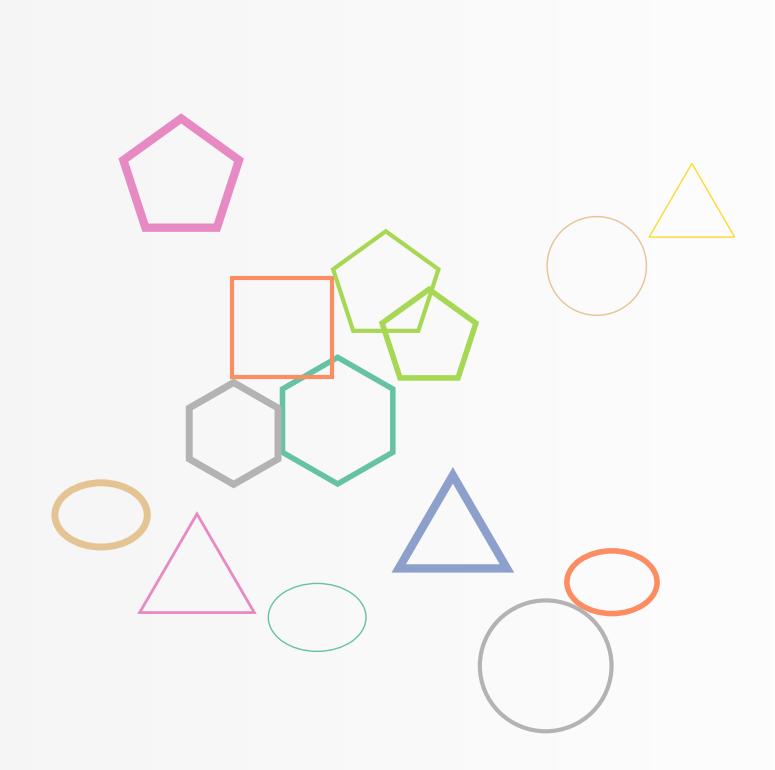[{"shape": "oval", "thickness": 0.5, "radius": 0.32, "center": [0.409, 0.198]}, {"shape": "hexagon", "thickness": 2, "radius": 0.41, "center": [0.436, 0.454]}, {"shape": "oval", "thickness": 2, "radius": 0.29, "center": [0.79, 0.244]}, {"shape": "square", "thickness": 1.5, "radius": 0.32, "center": [0.364, 0.575]}, {"shape": "triangle", "thickness": 3, "radius": 0.4, "center": [0.584, 0.302]}, {"shape": "triangle", "thickness": 1, "radius": 0.43, "center": [0.254, 0.247]}, {"shape": "pentagon", "thickness": 3, "radius": 0.39, "center": [0.234, 0.768]}, {"shape": "pentagon", "thickness": 2, "radius": 0.32, "center": [0.554, 0.561]}, {"shape": "pentagon", "thickness": 1.5, "radius": 0.36, "center": [0.498, 0.628]}, {"shape": "triangle", "thickness": 0.5, "radius": 0.32, "center": [0.893, 0.724]}, {"shape": "oval", "thickness": 2.5, "radius": 0.3, "center": [0.13, 0.331]}, {"shape": "circle", "thickness": 0.5, "radius": 0.32, "center": [0.77, 0.655]}, {"shape": "hexagon", "thickness": 2.5, "radius": 0.33, "center": [0.301, 0.437]}, {"shape": "circle", "thickness": 1.5, "radius": 0.42, "center": [0.704, 0.135]}]